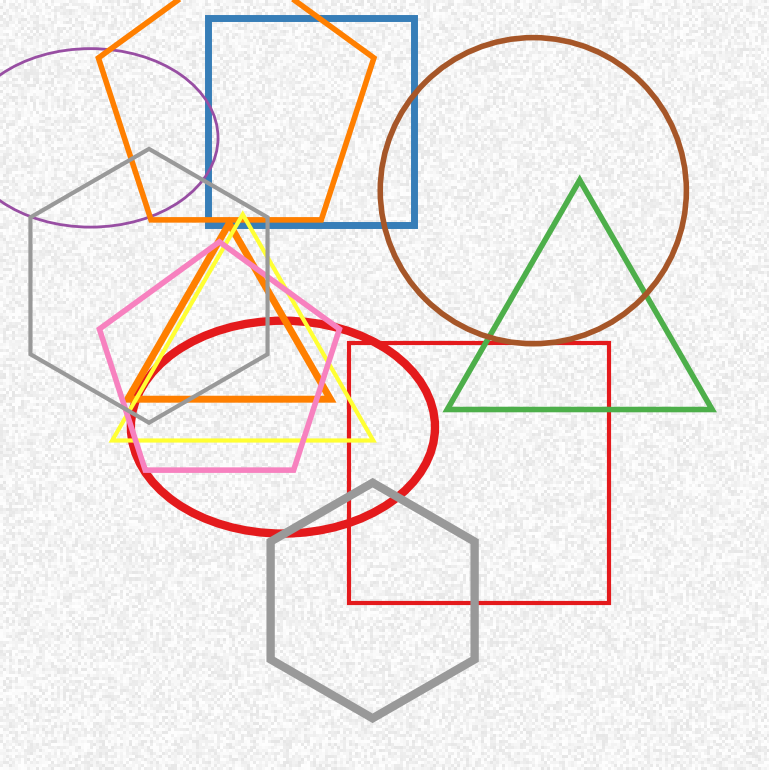[{"shape": "oval", "thickness": 3, "radius": 0.99, "center": [0.367, 0.445]}, {"shape": "square", "thickness": 1.5, "radius": 0.84, "center": [0.622, 0.386]}, {"shape": "square", "thickness": 2.5, "radius": 0.67, "center": [0.404, 0.842]}, {"shape": "triangle", "thickness": 2, "radius": 0.99, "center": [0.753, 0.567]}, {"shape": "oval", "thickness": 1, "radius": 0.83, "center": [0.118, 0.821]}, {"shape": "triangle", "thickness": 2.5, "radius": 0.76, "center": [0.298, 0.558]}, {"shape": "pentagon", "thickness": 2, "radius": 0.94, "center": [0.307, 0.867]}, {"shape": "triangle", "thickness": 1.5, "radius": 0.98, "center": [0.315, 0.526]}, {"shape": "circle", "thickness": 2, "radius": 0.99, "center": [0.693, 0.752]}, {"shape": "pentagon", "thickness": 2, "radius": 0.82, "center": [0.285, 0.522]}, {"shape": "hexagon", "thickness": 3, "radius": 0.76, "center": [0.484, 0.22]}, {"shape": "hexagon", "thickness": 1.5, "radius": 0.89, "center": [0.194, 0.629]}]